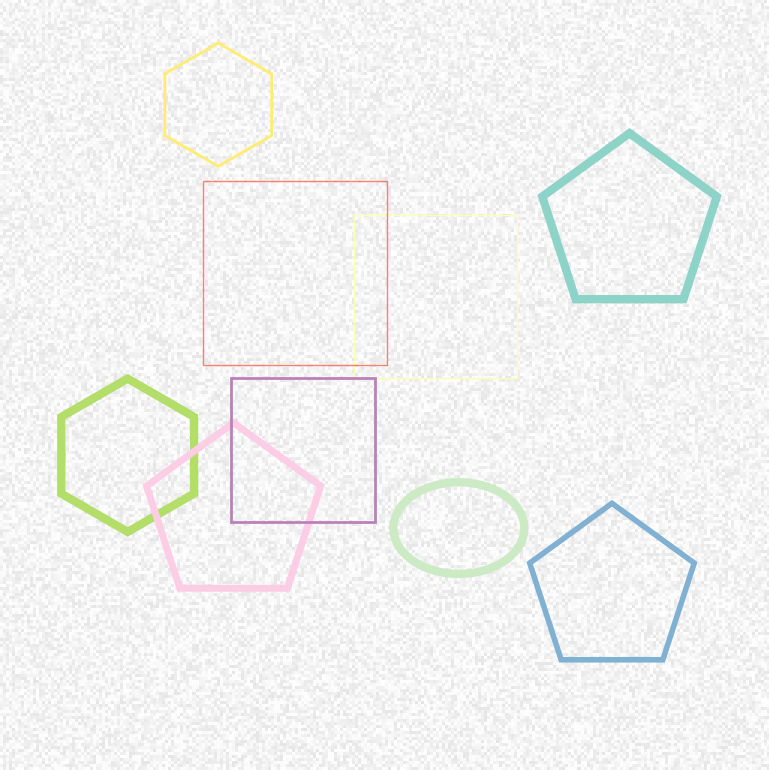[{"shape": "pentagon", "thickness": 3, "radius": 0.6, "center": [0.818, 0.708]}, {"shape": "square", "thickness": 0.5, "radius": 0.53, "center": [0.566, 0.615]}, {"shape": "square", "thickness": 0.5, "radius": 0.6, "center": [0.384, 0.646]}, {"shape": "pentagon", "thickness": 2, "radius": 0.56, "center": [0.795, 0.234]}, {"shape": "hexagon", "thickness": 3, "radius": 0.5, "center": [0.166, 0.409]}, {"shape": "pentagon", "thickness": 2.5, "radius": 0.59, "center": [0.303, 0.332]}, {"shape": "square", "thickness": 1, "radius": 0.47, "center": [0.393, 0.415]}, {"shape": "oval", "thickness": 3, "radius": 0.43, "center": [0.596, 0.314]}, {"shape": "hexagon", "thickness": 1, "radius": 0.4, "center": [0.283, 0.864]}]